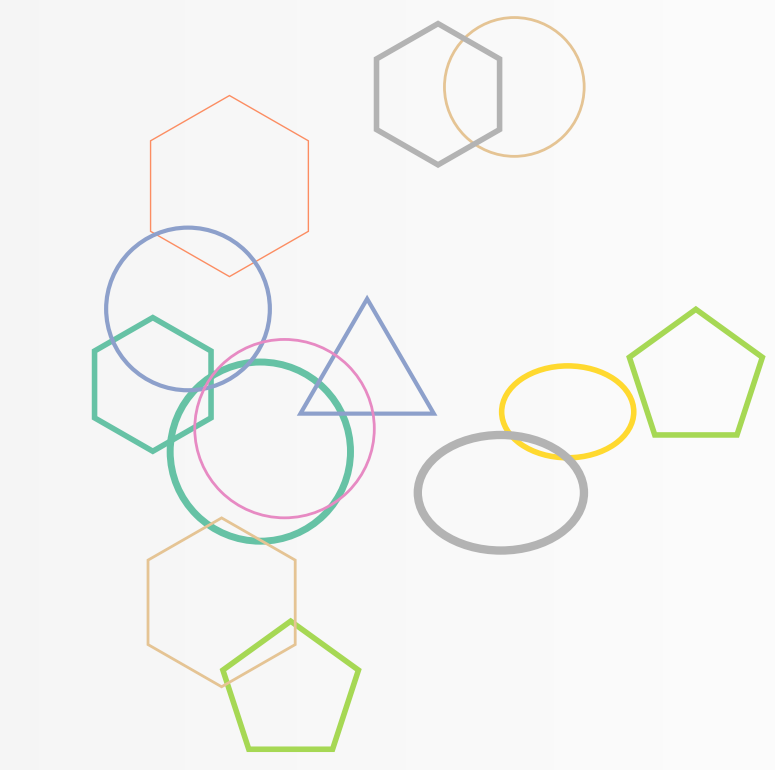[{"shape": "hexagon", "thickness": 2, "radius": 0.43, "center": [0.197, 0.501]}, {"shape": "circle", "thickness": 2.5, "radius": 0.58, "center": [0.336, 0.413]}, {"shape": "hexagon", "thickness": 0.5, "radius": 0.59, "center": [0.296, 0.758]}, {"shape": "circle", "thickness": 1.5, "radius": 0.53, "center": [0.243, 0.599]}, {"shape": "triangle", "thickness": 1.5, "radius": 0.5, "center": [0.474, 0.513]}, {"shape": "circle", "thickness": 1, "radius": 0.58, "center": [0.367, 0.443]}, {"shape": "pentagon", "thickness": 2, "radius": 0.46, "center": [0.375, 0.101]}, {"shape": "pentagon", "thickness": 2, "radius": 0.45, "center": [0.898, 0.508]}, {"shape": "oval", "thickness": 2, "radius": 0.43, "center": [0.733, 0.465]}, {"shape": "hexagon", "thickness": 1, "radius": 0.55, "center": [0.286, 0.218]}, {"shape": "circle", "thickness": 1, "radius": 0.45, "center": [0.664, 0.887]}, {"shape": "oval", "thickness": 3, "radius": 0.54, "center": [0.646, 0.36]}, {"shape": "hexagon", "thickness": 2, "radius": 0.46, "center": [0.565, 0.878]}]